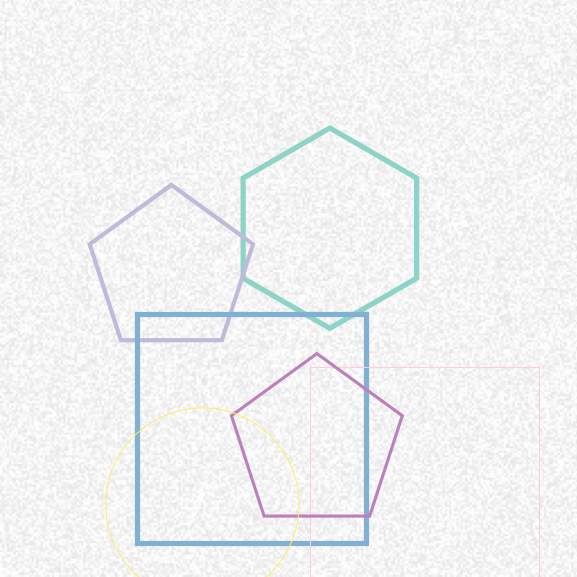[{"shape": "hexagon", "thickness": 2.5, "radius": 0.87, "center": [0.571, 0.604]}, {"shape": "pentagon", "thickness": 2, "radius": 0.74, "center": [0.297, 0.53]}, {"shape": "square", "thickness": 2.5, "radius": 0.99, "center": [0.436, 0.257]}, {"shape": "square", "thickness": 0.5, "radius": 0.99, "center": [0.735, 0.167]}, {"shape": "pentagon", "thickness": 1.5, "radius": 0.78, "center": [0.549, 0.231]}, {"shape": "circle", "thickness": 0.5, "radius": 0.84, "center": [0.35, 0.125]}]